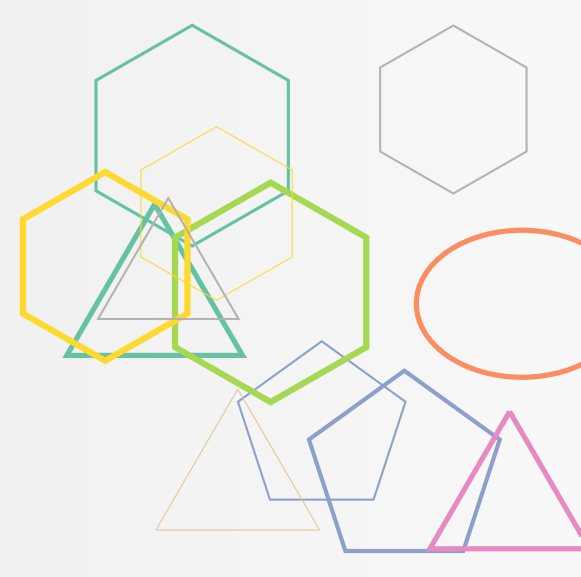[{"shape": "hexagon", "thickness": 1.5, "radius": 0.96, "center": [0.331, 0.764]}, {"shape": "triangle", "thickness": 2.5, "radius": 0.87, "center": [0.266, 0.471]}, {"shape": "oval", "thickness": 2.5, "radius": 0.91, "center": [0.898, 0.473]}, {"shape": "pentagon", "thickness": 2, "radius": 0.86, "center": [0.696, 0.185]}, {"shape": "pentagon", "thickness": 1, "radius": 0.76, "center": [0.554, 0.257]}, {"shape": "triangle", "thickness": 2.5, "radius": 0.79, "center": [0.877, 0.128]}, {"shape": "hexagon", "thickness": 3, "radius": 0.95, "center": [0.466, 0.493]}, {"shape": "hexagon", "thickness": 3, "radius": 0.82, "center": [0.181, 0.538]}, {"shape": "hexagon", "thickness": 0.5, "radius": 0.75, "center": [0.373, 0.629]}, {"shape": "triangle", "thickness": 0.5, "radius": 0.81, "center": [0.409, 0.163]}, {"shape": "hexagon", "thickness": 1, "radius": 0.73, "center": [0.78, 0.81]}, {"shape": "triangle", "thickness": 1, "radius": 0.7, "center": [0.29, 0.517]}]